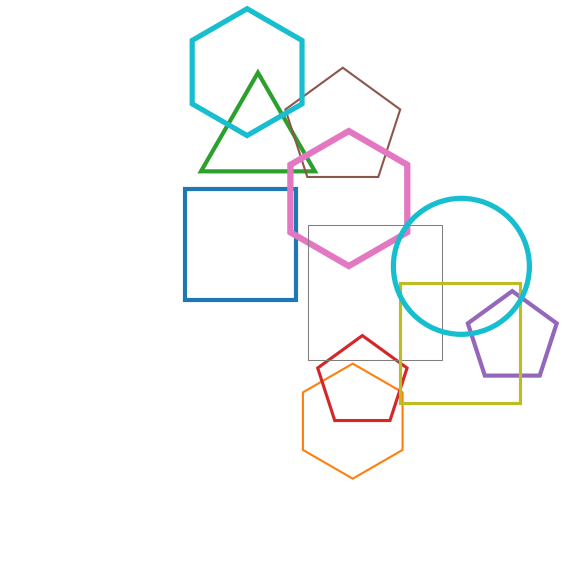[{"shape": "square", "thickness": 2, "radius": 0.48, "center": [0.417, 0.576]}, {"shape": "hexagon", "thickness": 1, "radius": 0.5, "center": [0.611, 0.27]}, {"shape": "triangle", "thickness": 2, "radius": 0.57, "center": [0.447, 0.759]}, {"shape": "pentagon", "thickness": 1.5, "radius": 0.41, "center": [0.627, 0.337]}, {"shape": "pentagon", "thickness": 2, "radius": 0.4, "center": [0.887, 0.414]}, {"shape": "pentagon", "thickness": 1, "radius": 0.52, "center": [0.594, 0.777]}, {"shape": "hexagon", "thickness": 3, "radius": 0.58, "center": [0.604, 0.655]}, {"shape": "square", "thickness": 0.5, "radius": 0.58, "center": [0.649, 0.493]}, {"shape": "square", "thickness": 1.5, "radius": 0.52, "center": [0.796, 0.405]}, {"shape": "hexagon", "thickness": 2.5, "radius": 0.55, "center": [0.428, 0.874]}, {"shape": "circle", "thickness": 2.5, "radius": 0.59, "center": [0.799, 0.538]}]